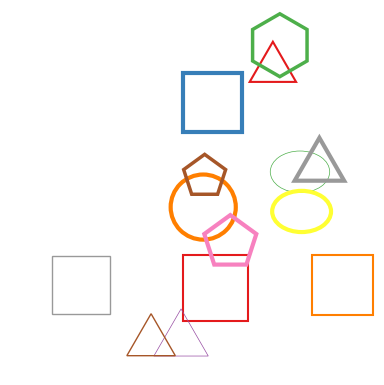[{"shape": "triangle", "thickness": 1.5, "radius": 0.35, "center": [0.709, 0.822]}, {"shape": "square", "thickness": 1.5, "radius": 0.42, "center": [0.561, 0.252]}, {"shape": "square", "thickness": 3, "radius": 0.38, "center": [0.552, 0.733]}, {"shape": "hexagon", "thickness": 2.5, "radius": 0.41, "center": [0.727, 0.883]}, {"shape": "oval", "thickness": 0.5, "radius": 0.39, "center": [0.779, 0.554]}, {"shape": "triangle", "thickness": 0.5, "radius": 0.41, "center": [0.47, 0.116]}, {"shape": "circle", "thickness": 3, "radius": 0.42, "center": [0.528, 0.462]}, {"shape": "square", "thickness": 1.5, "radius": 0.39, "center": [0.889, 0.26]}, {"shape": "oval", "thickness": 3, "radius": 0.38, "center": [0.783, 0.451]}, {"shape": "triangle", "thickness": 1, "radius": 0.36, "center": [0.392, 0.112]}, {"shape": "pentagon", "thickness": 2.5, "radius": 0.29, "center": [0.532, 0.542]}, {"shape": "pentagon", "thickness": 3, "radius": 0.36, "center": [0.598, 0.37]}, {"shape": "square", "thickness": 1, "radius": 0.37, "center": [0.211, 0.26]}, {"shape": "triangle", "thickness": 3, "radius": 0.37, "center": [0.83, 0.568]}]